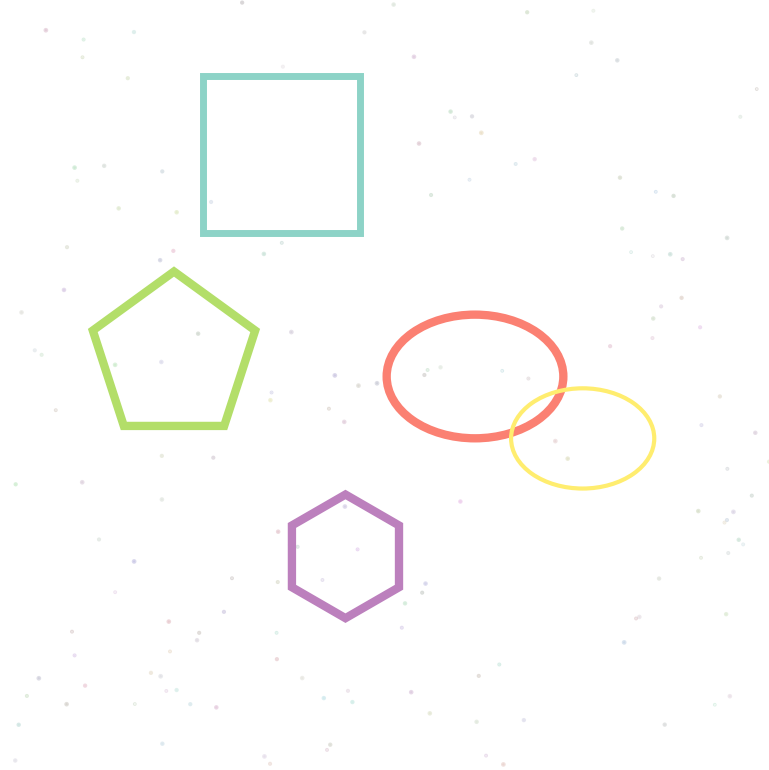[{"shape": "square", "thickness": 2.5, "radius": 0.51, "center": [0.366, 0.8]}, {"shape": "oval", "thickness": 3, "radius": 0.57, "center": [0.617, 0.511]}, {"shape": "pentagon", "thickness": 3, "radius": 0.55, "center": [0.226, 0.537]}, {"shape": "hexagon", "thickness": 3, "radius": 0.4, "center": [0.449, 0.277]}, {"shape": "oval", "thickness": 1.5, "radius": 0.46, "center": [0.757, 0.431]}]